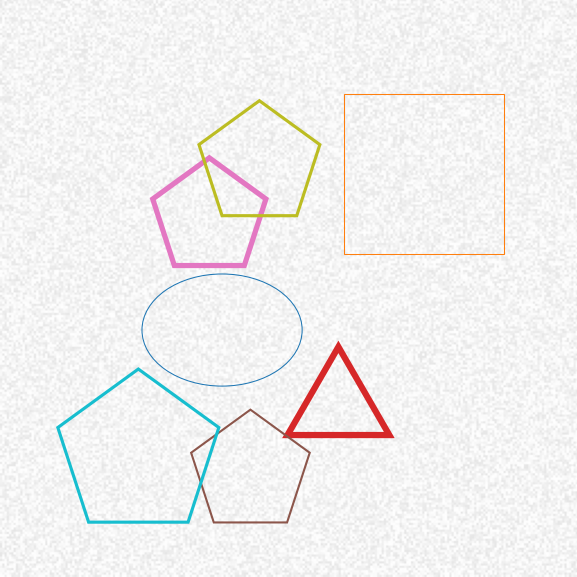[{"shape": "oval", "thickness": 0.5, "radius": 0.69, "center": [0.385, 0.428]}, {"shape": "square", "thickness": 0.5, "radius": 0.69, "center": [0.734, 0.698]}, {"shape": "triangle", "thickness": 3, "radius": 0.51, "center": [0.586, 0.297]}, {"shape": "pentagon", "thickness": 1, "radius": 0.54, "center": [0.434, 0.182]}, {"shape": "pentagon", "thickness": 2.5, "radius": 0.52, "center": [0.362, 0.623]}, {"shape": "pentagon", "thickness": 1.5, "radius": 0.55, "center": [0.449, 0.715]}, {"shape": "pentagon", "thickness": 1.5, "radius": 0.73, "center": [0.24, 0.214]}]